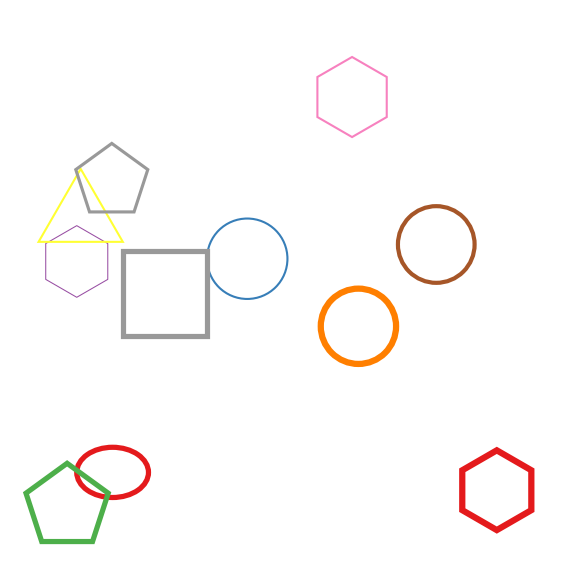[{"shape": "hexagon", "thickness": 3, "radius": 0.35, "center": [0.86, 0.15]}, {"shape": "oval", "thickness": 2.5, "radius": 0.31, "center": [0.195, 0.181]}, {"shape": "circle", "thickness": 1, "radius": 0.35, "center": [0.428, 0.551]}, {"shape": "pentagon", "thickness": 2.5, "radius": 0.37, "center": [0.116, 0.122]}, {"shape": "hexagon", "thickness": 0.5, "radius": 0.31, "center": [0.133, 0.546]}, {"shape": "circle", "thickness": 3, "radius": 0.33, "center": [0.621, 0.434]}, {"shape": "triangle", "thickness": 1, "radius": 0.42, "center": [0.14, 0.622]}, {"shape": "circle", "thickness": 2, "radius": 0.33, "center": [0.755, 0.576]}, {"shape": "hexagon", "thickness": 1, "radius": 0.35, "center": [0.61, 0.831]}, {"shape": "pentagon", "thickness": 1.5, "radius": 0.33, "center": [0.194, 0.685]}, {"shape": "square", "thickness": 2.5, "radius": 0.37, "center": [0.286, 0.491]}]